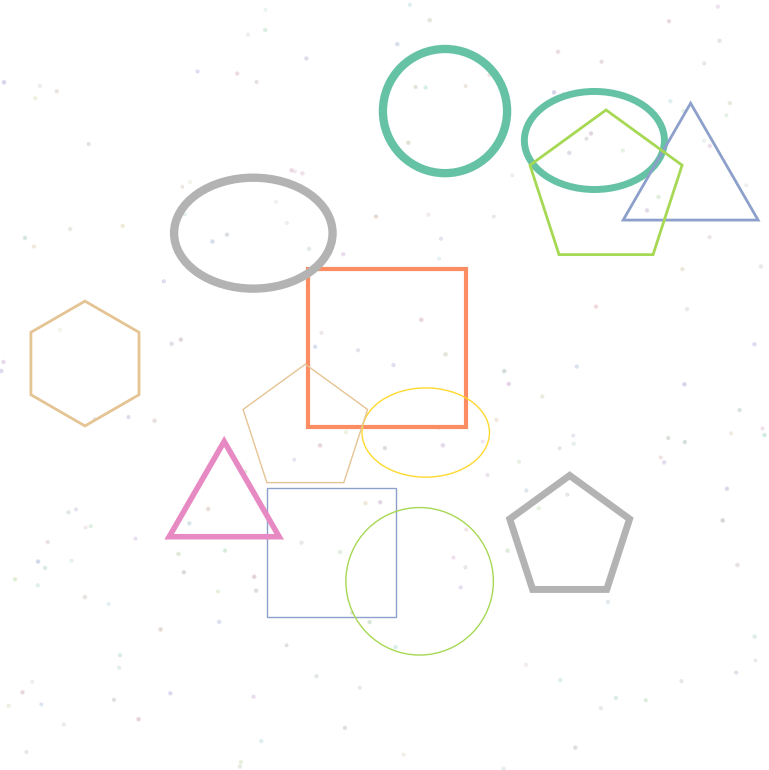[{"shape": "oval", "thickness": 2.5, "radius": 0.45, "center": [0.772, 0.818]}, {"shape": "circle", "thickness": 3, "radius": 0.4, "center": [0.578, 0.856]}, {"shape": "square", "thickness": 1.5, "radius": 0.51, "center": [0.502, 0.549]}, {"shape": "square", "thickness": 0.5, "radius": 0.42, "center": [0.43, 0.282]}, {"shape": "triangle", "thickness": 1, "radius": 0.51, "center": [0.897, 0.765]}, {"shape": "triangle", "thickness": 2, "radius": 0.41, "center": [0.291, 0.344]}, {"shape": "circle", "thickness": 0.5, "radius": 0.48, "center": [0.545, 0.245]}, {"shape": "pentagon", "thickness": 1, "radius": 0.52, "center": [0.787, 0.753]}, {"shape": "oval", "thickness": 0.5, "radius": 0.41, "center": [0.553, 0.438]}, {"shape": "pentagon", "thickness": 0.5, "radius": 0.42, "center": [0.397, 0.442]}, {"shape": "hexagon", "thickness": 1, "radius": 0.41, "center": [0.11, 0.528]}, {"shape": "pentagon", "thickness": 2.5, "radius": 0.41, "center": [0.74, 0.301]}, {"shape": "oval", "thickness": 3, "radius": 0.51, "center": [0.329, 0.697]}]